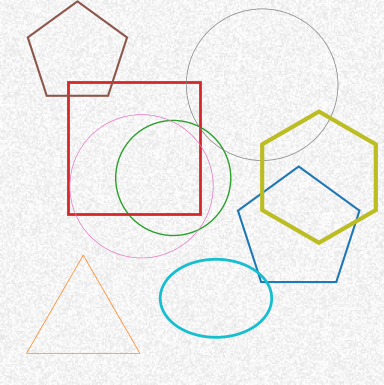[{"shape": "pentagon", "thickness": 1.5, "radius": 0.83, "center": [0.776, 0.402]}, {"shape": "triangle", "thickness": 0.5, "radius": 0.85, "center": [0.216, 0.167]}, {"shape": "circle", "thickness": 1, "radius": 0.75, "center": [0.45, 0.538]}, {"shape": "square", "thickness": 2, "radius": 0.85, "center": [0.347, 0.615]}, {"shape": "pentagon", "thickness": 1.5, "radius": 0.68, "center": [0.201, 0.861]}, {"shape": "circle", "thickness": 0.5, "radius": 0.93, "center": [0.368, 0.516]}, {"shape": "circle", "thickness": 0.5, "radius": 0.98, "center": [0.681, 0.78]}, {"shape": "hexagon", "thickness": 3, "radius": 0.85, "center": [0.829, 0.54]}, {"shape": "oval", "thickness": 2, "radius": 0.72, "center": [0.561, 0.225]}]